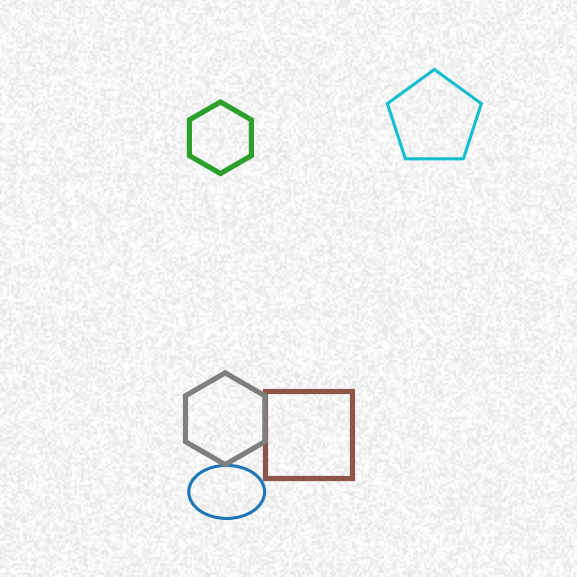[{"shape": "oval", "thickness": 1.5, "radius": 0.33, "center": [0.393, 0.147]}, {"shape": "hexagon", "thickness": 2.5, "radius": 0.31, "center": [0.382, 0.761]}, {"shape": "square", "thickness": 2.5, "radius": 0.38, "center": [0.534, 0.247]}, {"shape": "hexagon", "thickness": 2.5, "radius": 0.4, "center": [0.39, 0.274]}, {"shape": "pentagon", "thickness": 1.5, "radius": 0.43, "center": [0.752, 0.793]}]